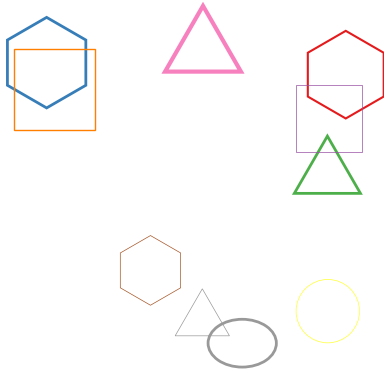[{"shape": "hexagon", "thickness": 1.5, "radius": 0.57, "center": [0.898, 0.806]}, {"shape": "hexagon", "thickness": 2, "radius": 0.59, "center": [0.121, 0.837]}, {"shape": "triangle", "thickness": 2, "radius": 0.5, "center": [0.85, 0.547]}, {"shape": "square", "thickness": 0.5, "radius": 0.43, "center": [0.856, 0.692]}, {"shape": "square", "thickness": 1, "radius": 0.53, "center": [0.141, 0.768]}, {"shape": "circle", "thickness": 0.5, "radius": 0.41, "center": [0.851, 0.192]}, {"shape": "hexagon", "thickness": 0.5, "radius": 0.45, "center": [0.391, 0.298]}, {"shape": "triangle", "thickness": 3, "radius": 0.57, "center": [0.527, 0.871]}, {"shape": "oval", "thickness": 2, "radius": 0.44, "center": [0.629, 0.109]}, {"shape": "triangle", "thickness": 0.5, "radius": 0.41, "center": [0.525, 0.168]}]